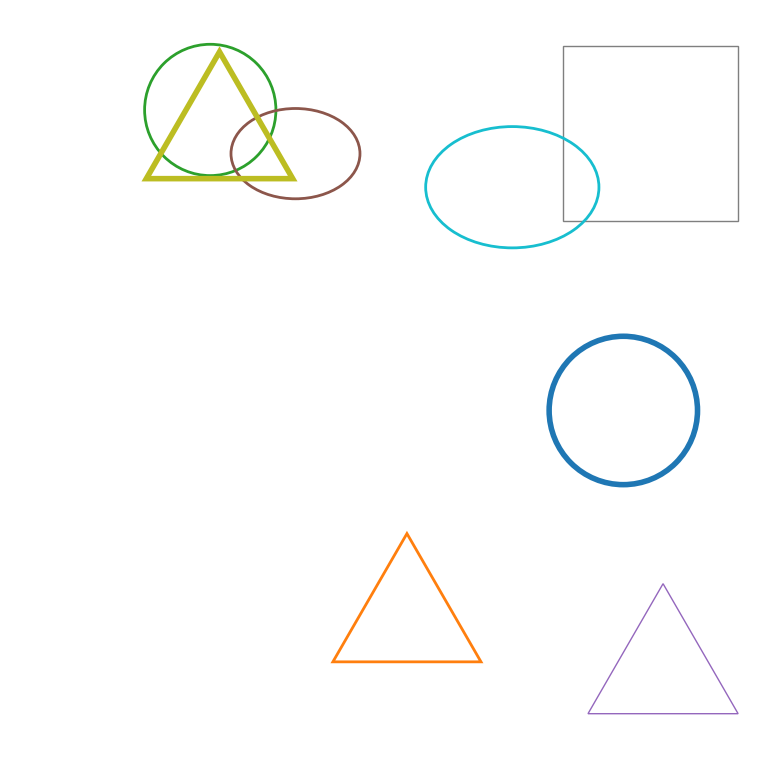[{"shape": "circle", "thickness": 2, "radius": 0.48, "center": [0.81, 0.467]}, {"shape": "triangle", "thickness": 1, "radius": 0.56, "center": [0.528, 0.196]}, {"shape": "circle", "thickness": 1, "radius": 0.43, "center": [0.273, 0.857]}, {"shape": "triangle", "thickness": 0.5, "radius": 0.56, "center": [0.861, 0.129]}, {"shape": "oval", "thickness": 1, "radius": 0.42, "center": [0.384, 0.8]}, {"shape": "square", "thickness": 0.5, "radius": 0.57, "center": [0.845, 0.827]}, {"shape": "triangle", "thickness": 2, "radius": 0.55, "center": [0.285, 0.823]}, {"shape": "oval", "thickness": 1, "radius": 0.56, "center": [0.665, 0.757]}]